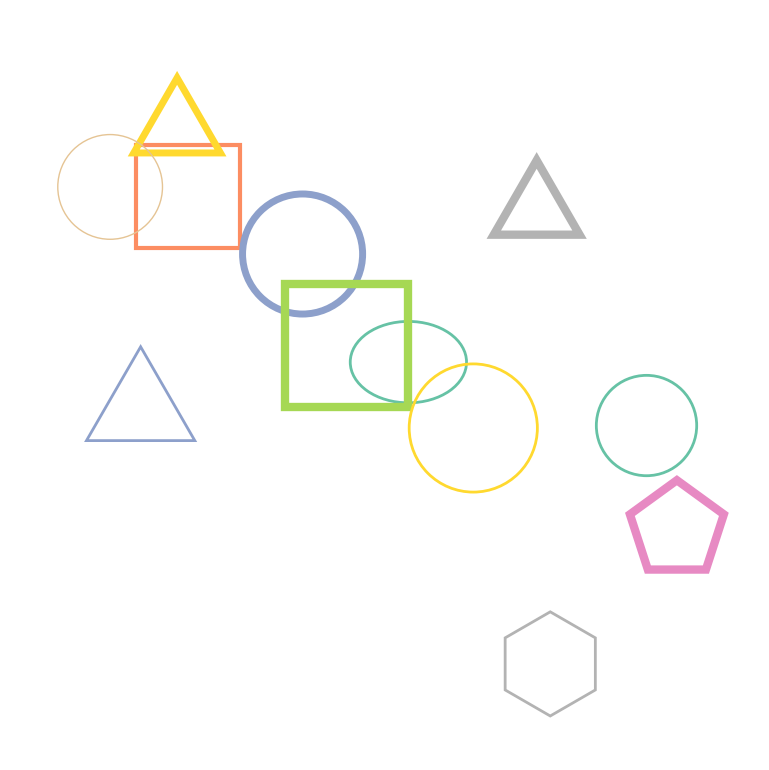[{"shape": "oval", "thickness": 1, "radius": 0.38, "center": [0.53, 0.53]}, {"shape": "circle", "thickness": 1, "radius": 0.33, "center": [0.84, 0.447]}, {"shape": "square", "thickness": 1.5, "radius": 0.34, "center": [0.245, 0.745]}, {"shape": "circle", "thickness": 2.5, "radius": 0.39, "center": [0.393, 0.67]}, {"shape": "triangle", "thickness": 1, "radius": 0.41, "center": [0.183, 0.468]}, {"shape": "pentagon", "thickness": 3, "radius": 0.32, "center": [0.879, 0.312]}, {"shape": "square", "thickness": 3, "radius": 0.4, "center": [0.45, 0.551]}, {"shape": "triangle", "thickness": 2.5, "radius": 0.33, "center": [0.23, 0.834]}, {"shape": "circle", "thickness": 1, "radius": 0.42, "center": [0.615, 0.444]}, {"shape": "circle", "thickness": 0.5, "radius": 0.34, "center": [0.143, 0.757]}, {"shape": "hexagon", "thickness": 1, "radius": 0.34, "center": [0.715, 0.138]}, {"shape": "triangle", "thickness": 3, "radius": 0.32, "center": [0.697, 0.727]}]